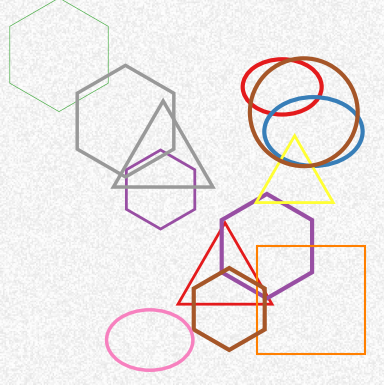[{"shape": "oval", "thickness": 3, "radius": 0.51, "center": [0.733, 0.774]}, {"shape": "triangle", "thickness": 2, "radius": 0.7, "center": [0.584, 0.28]}, {"shape": "oval", "thickness": 3, "radius": 0.64, "center": [0.814, 0.658]}, {"shape": "hexagon", "thickness": 0.5, "radius": 0.74, "center": [0.153, 0.858]}, {"shape": "hexagon", "thickness": 3, "radius": 0.68, "center": [0.693, 0.361]}, {"shape": "hexagon", "thickness": 2, "radius": 0.51, "center": [0.417, 0.508]}, {"shape": "square", "thickness": 1.5, "radius": 0.7, "center": [0.808, 0.221]}, {"shape": "triangle", "thickness": 2, "radius": 0.58, "center": [0.765, 0.532]}, {"shape": "circle", "thickness": 3, "radius": 0.7, "center": [0.789, 0.708]}, {"shape": "hexagon", "thickness": 3, "radius": 0.53, "center": [0.595, 0.197]}, {"shape": "oval", "thickness": 2.5, "radius": 0.56, "center": [0.389, 0.117]}, {"shape": "triangle", "thickness": 2.5, "radius": 0.75, "center": [0.424, 0.589]}, {"shape": "hexagon", "thickness": 2.5, "radius": 0.72, "center": [0.326, 0.685]}]